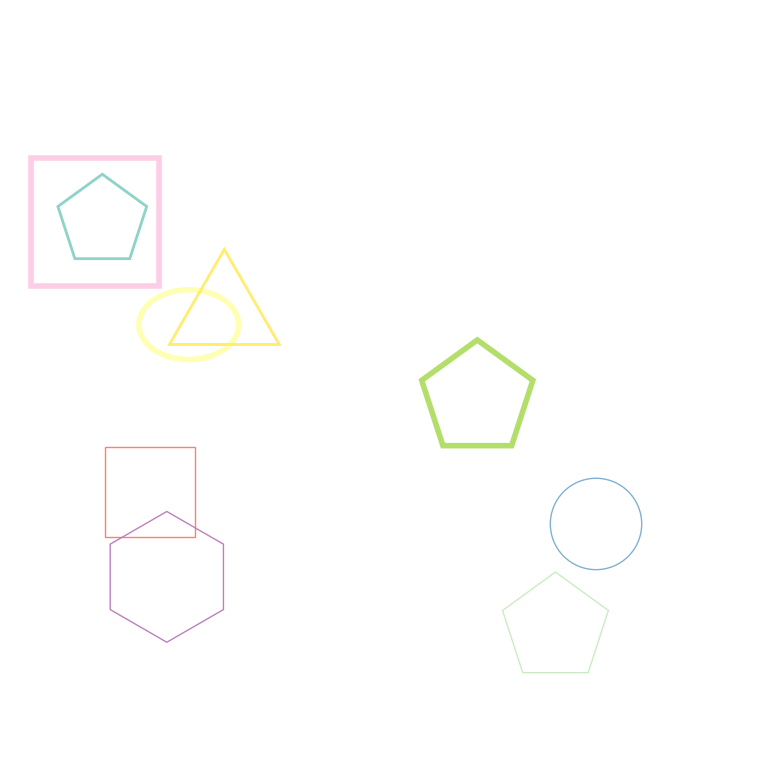[{"shape": "pentagon", "thickness": 1, "radius": 0.3, "center": [0.133, 0.713]}, {"shape": "oval", "thickness": 2, "radius": 0.32, "center": [0.245, 0.578]}, {"shape": "square", "thickness": 0.5, "radius": 0.29, "center": [0.195, 0.361]}, {"shape": "circle", "thickness": 0.5, "radius": 0.3, "center": [0.774, 0.32]}, {"shape": "pentagon", "thickness": 2, "radius": 0.38, "center": [0.62, 0.483]}, {"shape": "square", "thickness": 2, "radius": 0.42, "center": [0.124, 0.711]}, {"shape": "hexagon", "thickness": 0.5, "radius": 0.42, "center": [0.217, 0.251]}, {"shape": "pentagon", "thickness": 0.5, "radius": 0.36, "center": [0.721, 0.185]}, {"shape": "triangle", "thickness": 1, "radius": 0.41, "center": [0.291, 0.594]}]